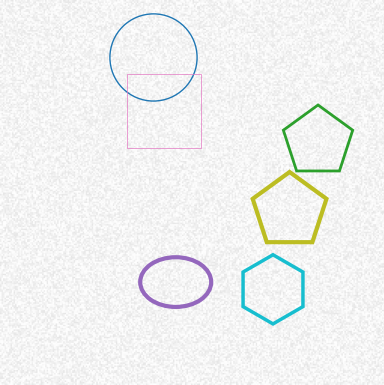[{"shape": "circle", "thickness": 1, "radius": 0.57, "center": [0.399, 0.851]}, {"shape": "pentagon", "thickness": 2, "radius": 0.47, "center": [0.826, 0.633]}, {"shape": "oval", "thickness": 3, "radius": 0.46, "center": [0.456, 0.267]}, {"shape": "square", "thickness": 0.5, "radius": 0.48, "center": [0.426, 0.711]}, {"shape": "pentagon", "thickness": 3, "radius": 0.5, "center": [0.752, 0.452]}, {"shape": "hexagon", "thickness": 2.5, "radius": 0.45, "center": [0.709, 0.248]}]